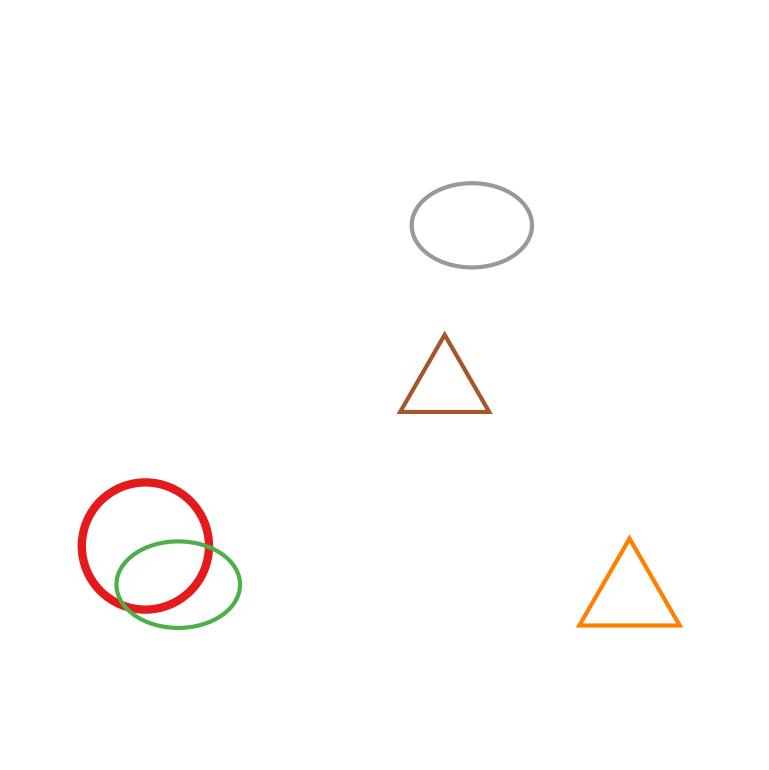[{"shape": "circle", "thickness": 3, "radius": 0.41, "center": [0.189, 0.291]}, {"shape": "oval", "thickness": 1.5, "radius": 0.4, "center": [0.231, 0.241]}, {"shape": "triangle", "thickness": 1.5, "radius": 0.38, "center": [0.818, 0.225]}, {"shape": "triangle", "thickness": 1.5, "radius": 0.33, "center": [0.578, 0.498]}, {"shape": "oval", "thickness": 1.5, "radius": 0.39, "center": [0.613, 0.707]}]